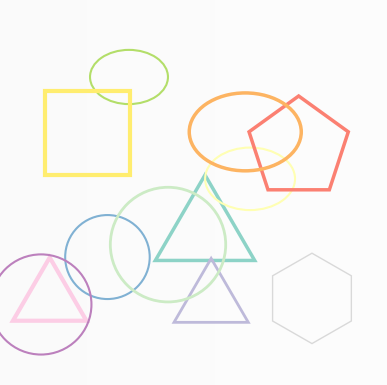[{"shape": "triangle", "thickness": 2.5, "radius": 0.74, "center": [0.529, 0.397]}, {"shape": "oval", "thickness": 1.5, "radius": 0.58, "center": [0.645, 0.536]}, {"shape": "triangle", "thickness": 2, "radius": 0.55, "center": [0.545, 0.218]}, {"shape": "pentagon", "thickness": 2.5, "radius": 0.67, "center": [0.771, 0.616]}, {"shape": "circle", "thickness": 1.5, "radius": 0.55, "center": [0.277, 0.332]}, {"shape": "oval", "thickness": 2.5, "radius": 0.72, "center": [0.633, 0.657]}, {"shape": "oval", "thickness": 1.5, "radius": 0.5, "center": [0.333, 0.8]}, {"shape": "triangle", "thickness": 3, "radius": 0.55, "center": [0.128, 0.222]}, {"shape": "hexagon", "thickness": 1, "radius": 0.59, "center": [0.805, 0.225]}, {"shape": "circle", "thickness": 1.5, "radius": 0.65, "center": [0.106, 0.209]}, {"shape": "circle", "thickness": 2, "radius": 0.74, "center": [0.434, 0.365]}, {"shape": "square", "thickness": 3, "radius": 0.55, "center": [0.226, 0.654]}]